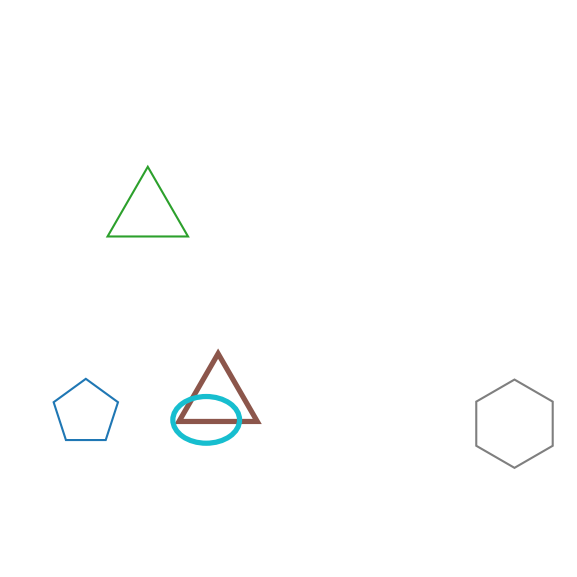[{"shape": "pentagon", "thickness": 1, "radius": 0.29, "center": [0.149, 0.285]}, {"shape": "triangle", "thickness": 1, "radius": 0.4, "center": [0.256, 0.63]}, {"shape": "triangle", "thickness": 2.5, "radius": 0.39, "center": [0.378, 0.308]}, {"shape": "hexagon", "thickness": 1, "radius": 0.38, "center": [0.891, 0.265]}, {"shape": "oval", "thickness": 2.5, "radius": 0.29, "center": [0.357, 0.272]}]